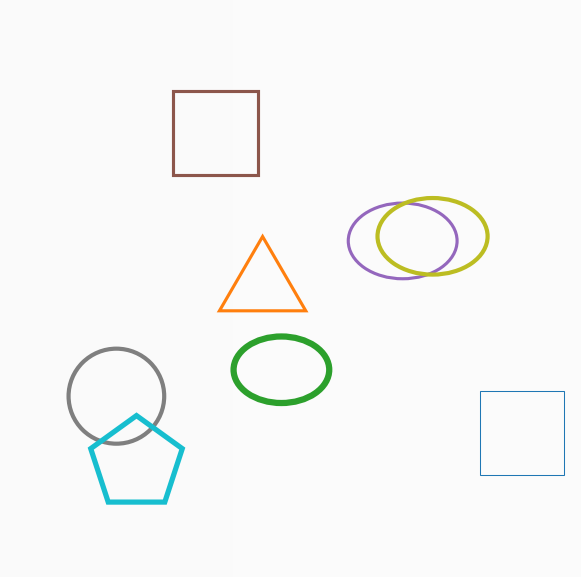[{"shape": "square", "thickness": 0.5, "radius": 0.36, "center": [0.899, 0.249]}, {"shape": "triangle", "thickness": 1.5, "radius": 0.43, "center": [0.452, 0.504]}, {"shape": "oval", "thickness": 3, "radius": 0.41, "center": [0.484, 0.359]}, {"shape": "oval", "thickness": 1.5, "radius": 0.47, "center": [0.693, 0.582]}, {"shape": "square", "thickness": 1.5, "radius": 0.36, "center": [0.371, 0.769]}, {"shape": "circle", "thickness": 2, "radius": 0.41, "center": [0.2, 0.313]}, {"shape": "oval", "thickness": 2, "radius": 0.47, "center": [0.744, 0.59]}, {"shape": "pentagon", "thickness": 2.5, "radius": 0.41, "center": [0.235, 0.197]}]